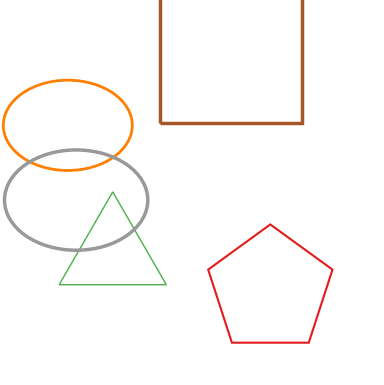[{"shape": "pentagon", "thickness": 1.5, "radius": 0.85, "center": [0.702, 0.247]}, {"shape": "triangle", "thickness": 1, "radius": 0.8, "center": [0.293, 0.341]}, {"shape": "oval", "thickness": 2, "radius": 0.84, "center": [0.176, 0.674]}, {"shape": "square", "thickness": 2.5, "radius": 0.92, "center": [0.599, 0.865]}, {"shape": "oval", "thickness": 2.5, "radius": 0.93, "center": [0.198, 0.48]}]